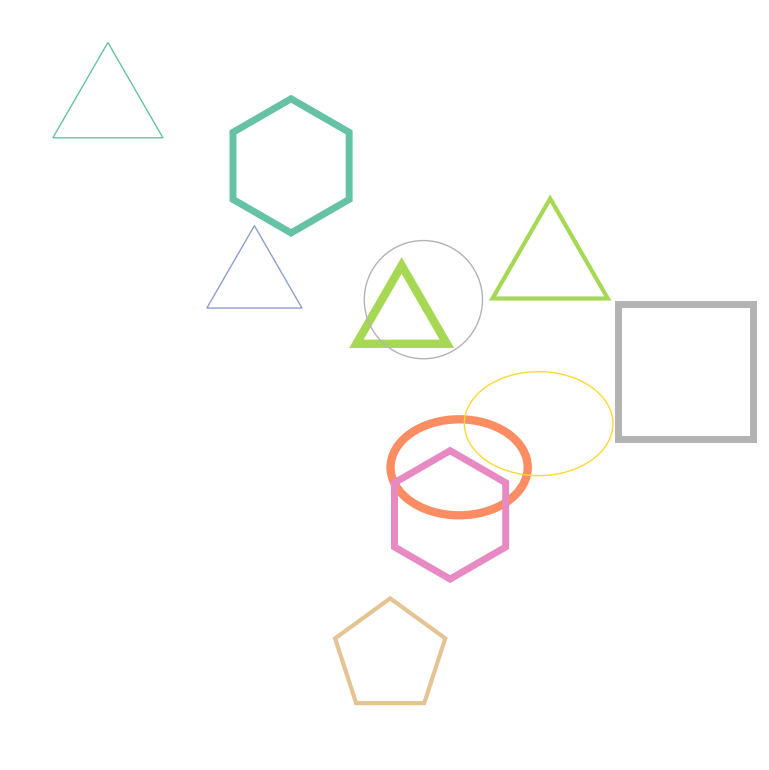[{"shape": "hexagon", "thickness": 2.5, "radius": 0.44, "center": [0.378, 0.785]}, {"shape": "triangle", "thickness": 0.5, "radius": 0.41, "center": [0.14, 0.862]}, {"shape": "oval", "thickness": 3, "radius": 0.45, "center": [0.596, 0.393]}, {"shape": "triangle", "thickness": 0.5, "radius": 0.36, "center": [0.33, 0.636]}, {"shape": "hexagon", "thickness": 2.5, "radius": 0.42, "center": [0.585, 0.331]}, {"shape": "triangle", "thickness": 1.5, "radius": 0.43, "center": [0.714, 0.656]}, {"shape": "triangle", "thickness": 3, "radius": 0.34, "center": [0.522, 0.587]}, {"shape": "oval", "thickness": 0.5, "radius": 0.48, "center": [0.7, 0.45]}, {"shape": "pentagon", "thickness": 1.5, "radius": 0.38, "center": [0.507, 0.148]}, {"shape": "square", "thickness": 2.5, "radius": 0.44, "center": [0.89, 0.517]}, {"shape": "circle", "thickness": 0.5, "radius": 0.38, "center": [0.55, 0.611]}]